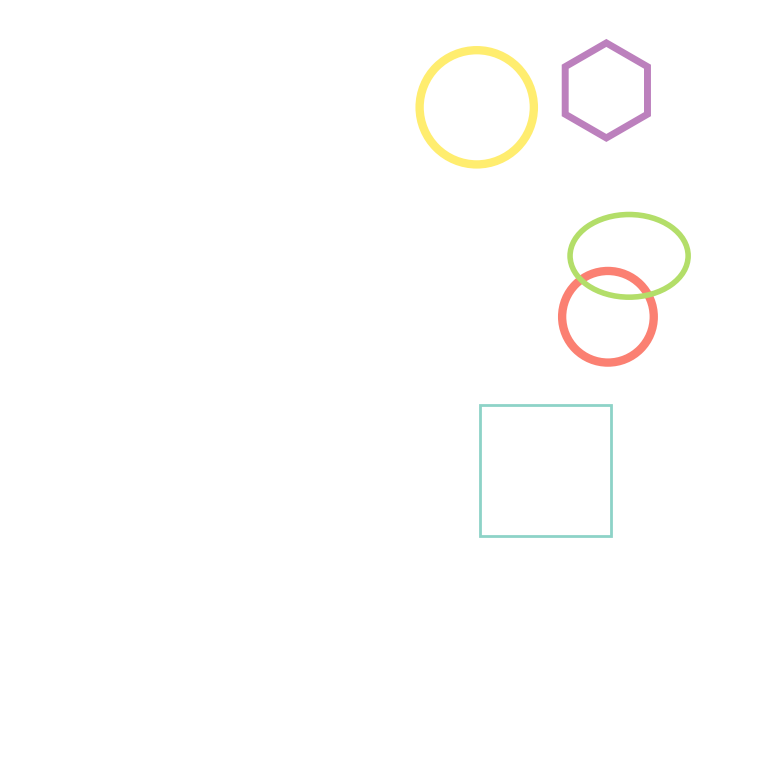[{"shape": "square", "thickness": 1, "radius": 0.43, "center": [0.708, 0.388]}, {"shape": "circle", "thickness": 3, "radius": 0.3, "center": [0.79, 0.589]}, {"shape": "oval", "thickness": 2, "radius": 0.38, "center": [0.817, 0.668]}, {"shape": "hexagon", "thickness": 2.5, "radius": 0.31, "center": [0.787, 0.883]}, {"shape": "circle", "thickness": 3, "radius": 0.37, "center": [0.619, 0.861]}]